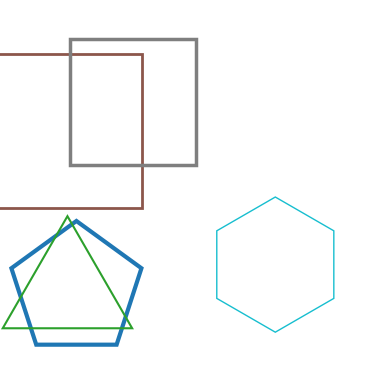[{"shape": "pentagon", "thickness": 3, "radius": 0.89, "center": [0.198, 0.248]}, {"shape": "triangle", "thickness": 1.5, "radius": 0.97, "center": [0.175, 0.244]}, {"shape": "square", "thickness": 2, "radius": 1.0, "center": [0.169, 0.66]}, {"shape": "square", "thickness": 2.5, "radius": 0.82, "center": [0.346, 0.735]}, {"shape": "hexagon", "thickness": 1, "radius": 0.88, "center": [0.715, 0.313]}]